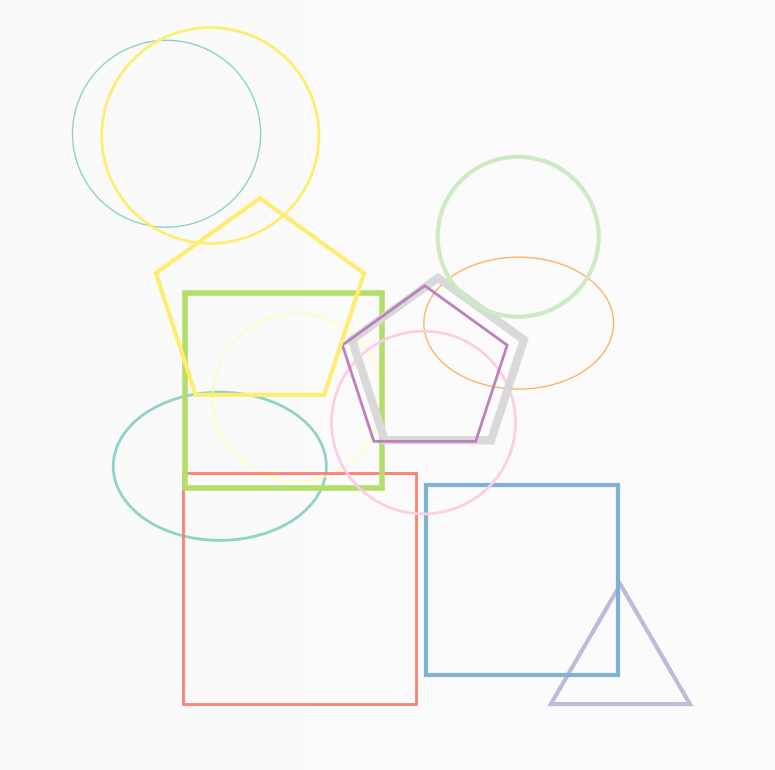[{"shape": "oval", "thickness": 1, "radius": 0.69, "center": [0.284, 0.394]}, {"shape": "circle", "thickness": 0.5, "radius": 0.61, "center": [0.215, 0.826]}, {"shape": "circle", "thickness": 0.5, "radius": 0.55, "center": [0.384, 0.484]}, {"shape": "triangle", "thickness": 1.5, "radius": 0.52, "center": [0.8, 0.137]}, {"shape": "square", "thickness": 1, "radius": 0.75, "center": [0.387, 0.236]}, {"shape": "square", "thickness": 1.5, "radius": 0.62, "center": [0.674, 0.247]}, {"shape": "oval", "thickness": 0.5, "radius": 0.61, "center": [0.669, 0.58]}, {"shape": "square", "thickness": 2, "radius": 0.63, "center": [0.366, 0.493]}, {"shape": "circle", "thickness": 1, "radius": 0.59, "center": [0.546, 0.451]}, {"shape": "pentagon", "thickness": 3, "radius": 0.58, "center": [0.565, 0.523]}, {"shape": "pentagon", "thickness": 1, "radius": 0.56, "center": [0.548, 0.517]}, {"shape": "circle", "thickness": 1.5, "radius": 0.52, "center": [0.669, 0.693]}, {"shape": "pentagon", "thickness": 1.5, "radius": 0.71, "center": [0.335, 0.602]}, {"shape": "circle", "thickness": 1, "radius": 0.7, "center": [0.271, 0.824]}]